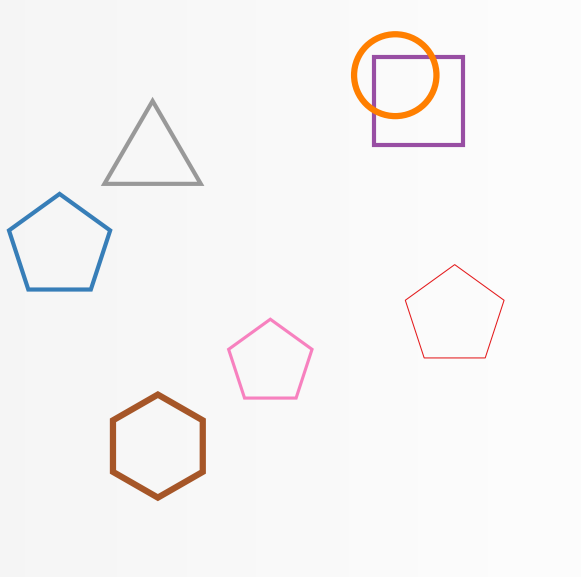[{"shape": "pentagon", "thickness": 0.5, "radius": 0.45, "center": [0.782, 0.452]}, {"shape": "pentagon", "thickness": 2, "radius": 0.46, "center": [0.102, 0.572]}, {"shape": "square", "thickness": 2, "radius": 0.38, "center": [0.72, 0.824]}, {"shape": "circle", "thickness": 3, "radius": 0.35, "center": [0.68, 0.869]}, {"shape": "hexagon", "thickness": 3, "radius": 0.45, "center": [0.272, 0.227]}, {"shape": "pentagon", "thickness": 1.5, "radius": 0.38, "center": [0.465, 0.371]}, {"shape": "triangle", "thickness": 2, "radius": 0.48, "center": [0.263, 0.729]}]